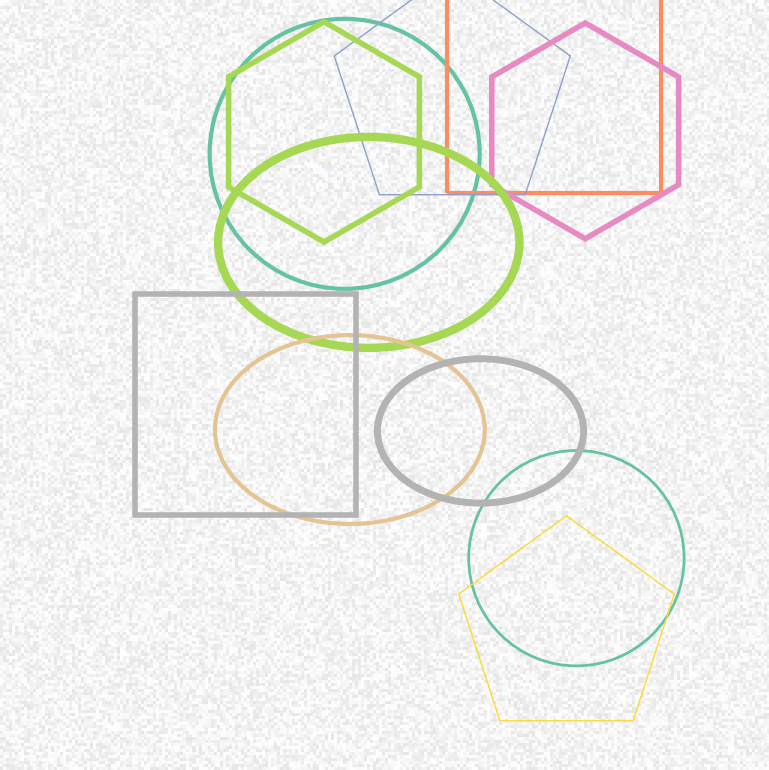[{"shape": "circle", "thickness": 1, "radius": 0.7, "center": [0.749, 0.275]}, {"shape": "circle", "thickness": 1.5, "radius": 0.88, "center": [0.448, 0.8]}, {"shape": "square", "thickness": 1.5, "radius": 0.7, "center": [0.719, 0.888]}, {"shape": "pentagon", "thickness": 0.5, "radius": 0.81, "center": [0.587, 0.877]}, {"shape": "hexagon", "thickness": 2, "radius": 0.7, "center": [0.76, 0.83]}, {"shape": "oval", "thickness": 3, "radius": 0.98, "center": [0.479, 0.685]}, {"shape": "hexagon", "thickness": 2, "radius": 0.72, "center": [0.421, 0.829]}, {"shape": "pentagon", "thickness": 0.5, "radius": 0.74, "center": [0.736, 0.183]}, {"shape": "oval", "thickness": 1.5, "radius": 0.88, "center": [0.454, 0.442]}, {"shape": "oval", "thickness": 2.5, "radius": 0.67, "center": [0.624, 0.44]}, {"shape": "square", "thickness": 2, "radius": 0.72, "center": [0.319, 0.475]}]